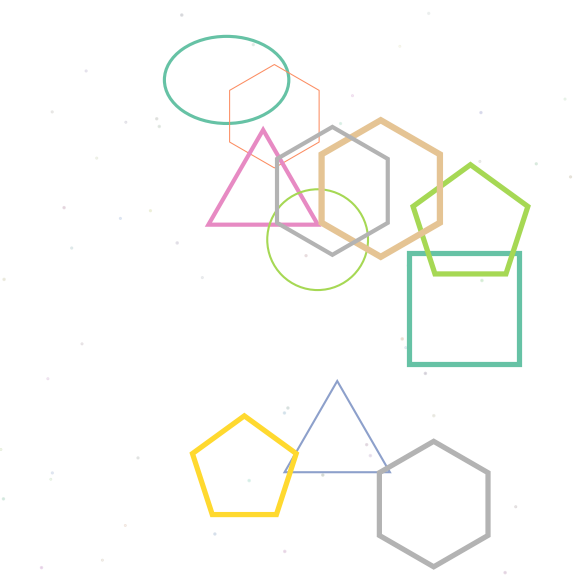[{"shape": "oval", "thickness": 1.5, "radius": 0.54, "center": [0.392, 0.861]}, {"shape": "square", "thickness": 2.5, "radius": 0.48, "center": [0.804, 0.466]}, {"shape": "hexagon", "thickness": 0.5, "radius": 0.45, "center": [0.475, 0.798]}, {"shape": "triangle", "thickness": 1, "radius": 0.53, "center": [0.584, 0.234]}, {"shape": "triangle", "thickness": 2, "radius": 0.55, "center": [0.456, 0.665]}, {"shape": "circle", "thickness": 1, "radius": 0.44, "center": [0.55, 0.584]}, {"shape": "pentagon", "thickness": 2.5, "radius": 0.52, "center": [0.815, 0.609]}, {"shape": "pentagon", "thickness": 2.5, "radius": 0.47, "center": [0.423, 0.185]}, {"shape": "hexagon", "thickness": 3, "radius": 0.59, "center": [0.659, 0.673]}, {"shape": "hexagon", "thickness": 2.5, "radius": 0.54, "center": [0.751, 0.126]}, {"shape": "hexagon", "thickness": 2, "radius": 0.55, "center": [0.576, 0.669]}]